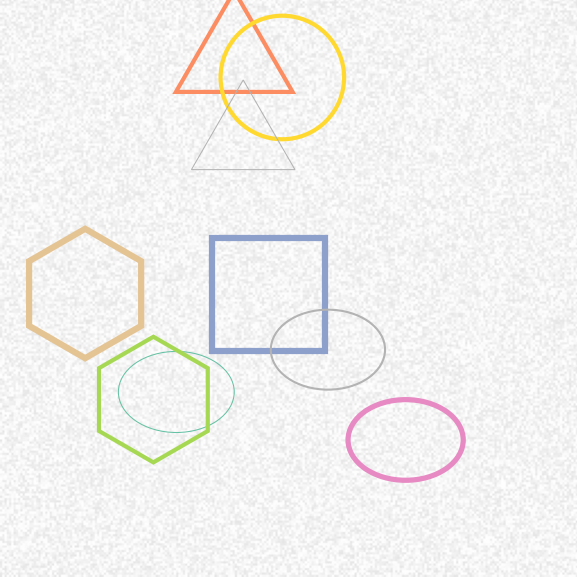[{"shape": "oval", "thickness": 0.5, "radius": 0.5, "center": [0.305, 0.32]}, {"shape": "triangle", "thickness": 2, "radius": 0.58, "center": [0.406, 0.898]}, {"shape": "square", "thickness": 3, "radius": 0.49, "center": [0.464, 0.489]}, {"shape": "oval", "thickness": 2.5, "radius": 0.5, "center": [0.702, 0.237]}, {"shape": "hexagon", "thickness": 2, "radius": 0.54, "center": [0.266, 0.307]}, {"shape": "circle", "thickness": 2, "radius": 0.53, "center": [0.489, 0.865]}, {"shape": "hexagon", "thickness": 3, "radius": 0.56, "center": [0.147, 0.491]}, {"shape": "oval", "thickness": 1, "radius": 0.49, "center": [0.568, 0.394]}, {"shape": "triangle", "thickness": 0.5, "radius": 0.52, "center": [0.421, 0.757]}]